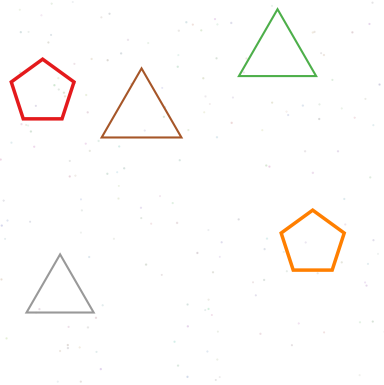[{"shape": "pentagon", "thickness": 2.5, "radius": 0.43, "center": [0.111, 0.761]}, {"shape": "triangle", "thickness": 1.5, "radius": 0.58, "center": [0.721, 0.86]}, {"shape": "pentagon", "thickness": 2.5, "radius": 0.43, "center": [0.812, 0.368]}, {"shape": "triangle", "thickness": 1.5, "radius": 0.6, "center": [0.368, 0.703]}, {"shape": "triangle", "thickness": 1.5, "radius": 0.5, "center": [0.156, 0.239]}]